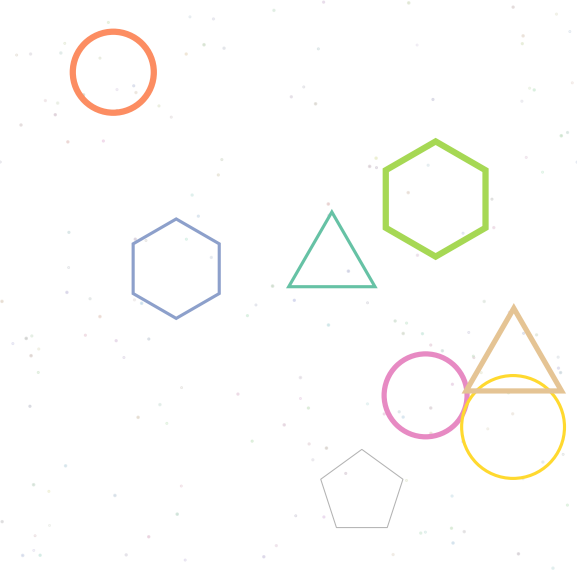[{"shape": "triangle", "thickness": 1.5, "radius": 0.43, "center": [0.575, 0.546]}, {"shape": "circle", "thickness": 3, "radius": 0.35, "center": [0.196, 0.874]}, {"shape": "hexagon", "thickness": 1.5, "radius": 0.43, "center": [0.305, 0.534]}, {"shape": "circle", "thickness": 2.5, "radius": 0.36, "center": [0.737, 0.315]}, {"shape": "hexagon", "thickness": 3, "radius": 0.5, "center": [0.754, 0.655]}, {"shape": "circle", "thickness": 1.5, "radius": 0.45, "center": [0.888, 0.26]}, {"shape": "triangle", "thickness": 2.5, "radius": 0.48, "center": [0.89, 0.37]}, {"shape": "pentagon", "thickness": 0.5, "radius": 0.37, "center": [0.627, 0.146]}]